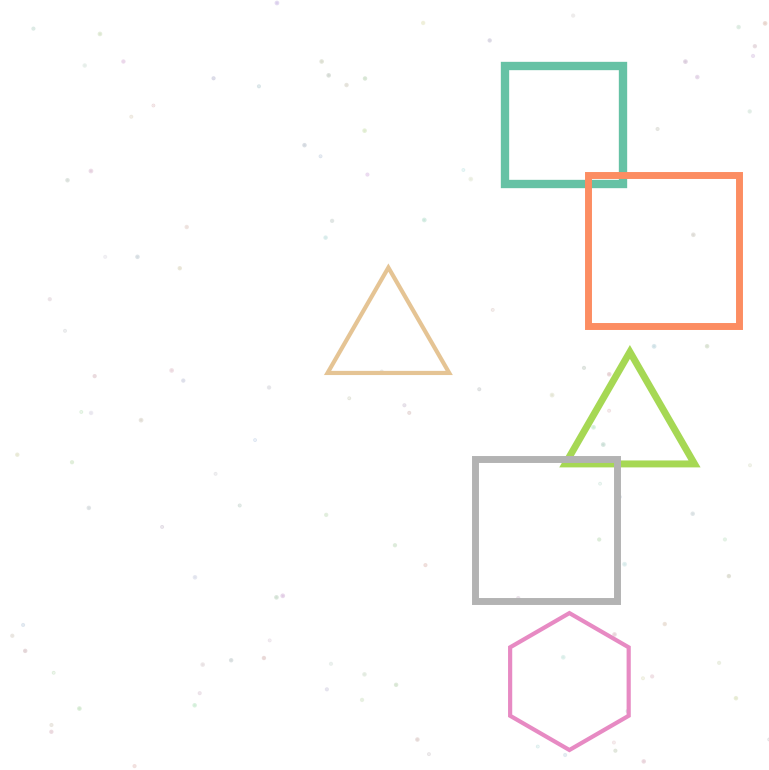[{"shape": "square", "thickness": 3, "radius": 0.38, "center": [0.732, 0.837]}, {"shape": "square", "thickness": 2.5, "radius": 0.49, "center": [0.862, 0.675]}, {"shape": "hexagon", "thickness": 1.5, "radius": 0.44, "center": [0.739, 0.115]}, {"shape": "triangle", "thickness": 2.5, "radius": 0.48, "center": [0.818, 0.446]}, {"shape": "triangle", "thickness": 1.5, "radius": 0.46, "center": [0.504, 0.561]}, {"shape": "square", "thickness": 2.5, "radius": 0.46, "center": [0.709, 0.312]}]